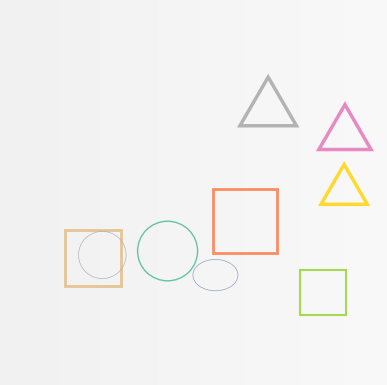[{"shape": "circle", "thickness": 1, "radius": 0.39, "center": [0.432, 0.348]}, {"shape": "square", "thickness": 2, "radius": 0.42, "center": [0.633, 0.425]}, {"shape": "oval", "thickness": 0.5, "radius": 0.29, "center": [0.556, 0.285]}, {"shape": "triangle", "thickness": 2.5, "radius": 0.39, "center": [0.89, 0.651]}, {"shape": "square", "thickness": 1.5, "radius": 0.29, "center": [0.833, 0.24]}, {"shape": "triangle", "thickness": 2.5, "radius": 0.35, "center": [0.888, 0.504]}, {"shape": "square", "thickness": 2, "radius": 0.36, "center": [0.24, 0.329]}, {"shape": "circle", "thickness": 0.5, "radius": 0.31, "center": [0.264, 0.338]}, {"shape": "triangle", "thickness": 2.5, "radius": 0.42, "center": [0.692, 0.715]}]